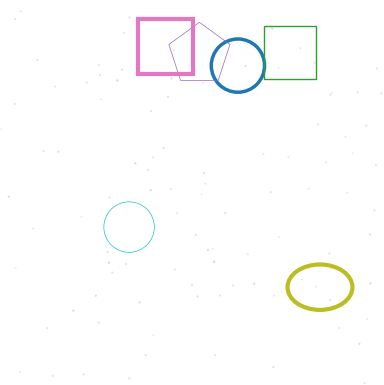[{"shape": "circle", "thickness": 2.5, "radius": 0.35, "center": [0.618, 0.83]}, {"shape": "square", "thickness": 1, "radius": 0.34, "center": [0.752, 0.864]}, {"shape": "pentagon", "thickness": 0.5, "radius": 0.42, "center": [0.518, 0.859]}, {"shape": "square", "thickness": 3, "radius": 0.36, "center": [0.431, 0.879]}, {"shape": "oval", "thickness": 3, "radius": 0.42, "center": [0.831, 0.254]}, {"shape": "circle", "thickness": 0.5, "radius": 0.33, "center": [0.335, 0.41]}]